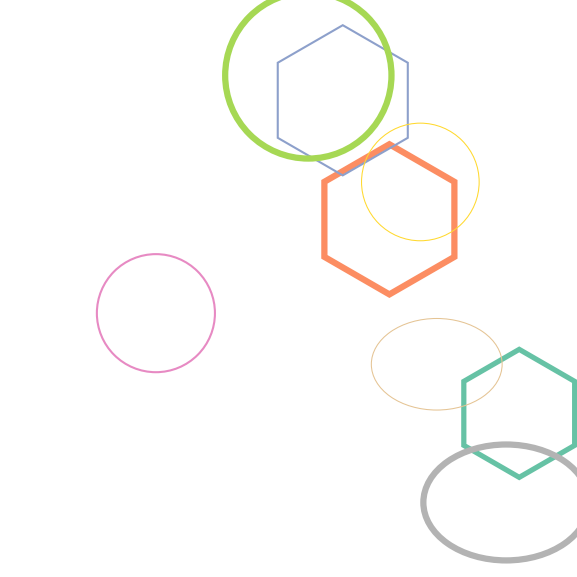[{"shape": "hexagon", "thickness": 2.5, "radius": 0.55, "center": [0.899, 0.283]}, {"shape": "hexagon", "thickness": 3, "radius": 0.65, "center": [0.674, 0.619]}, {"shape": "hexagon", "thickness": 1, "radius": 0.65, "center": [0.594, 0.825]}, {"shape": "circle", "thickness": 1, "radius": 0.51, "center": [0.27, 0.457]}, {"shape": "circle", "thickness": 3, "radius": 0.72, "center": [0.534, 0.869]}, {"shape": "circle", "thickness": 0.5, "radius": 0.51, "center": [0.728, 0.684]}, {"shape": "oval", "thickness": 0.5, "radius": 0.57, "center": [0.756, 0.368]}, {"shape": "oval", "thickness": 3, "radius": 0.72, "center": [0.876, 0.129]}]